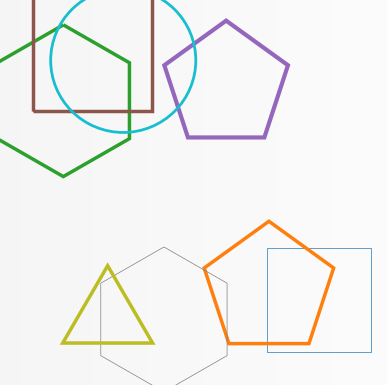[{"shape": "square", "thickness": 0.5, "radius": 0.67, "center": [0.823, 0.22]}, {"shape": "pentagon", "thickness": 2.5, "radius": 0.88, "center": [0.694, 0.25]}, {"shape": "hexagon", "thickness": 2.5, "radius": 0.99, "center": [0.163, 0.738]}, {"shape": "pentagon", "thickness": 3, "radius": 0.84, "center": [0.584, 0.779]}, {"shape": "square", "thickness": 2.5, "radius": 0.77, "center": [0.238, 0.866]}, {"shape": "hexagon", "thickness": 0.5, "radius": 0.94, "center": [0.423, 0.17]}, {"shape": "triangle", "thickness": 2.5, "radius": 0.67, "center": [0.278, 0.176]}, {"shape": "circle", "thickness": 2, "radius": 0.94, "center": [0.318, 0.843]}]